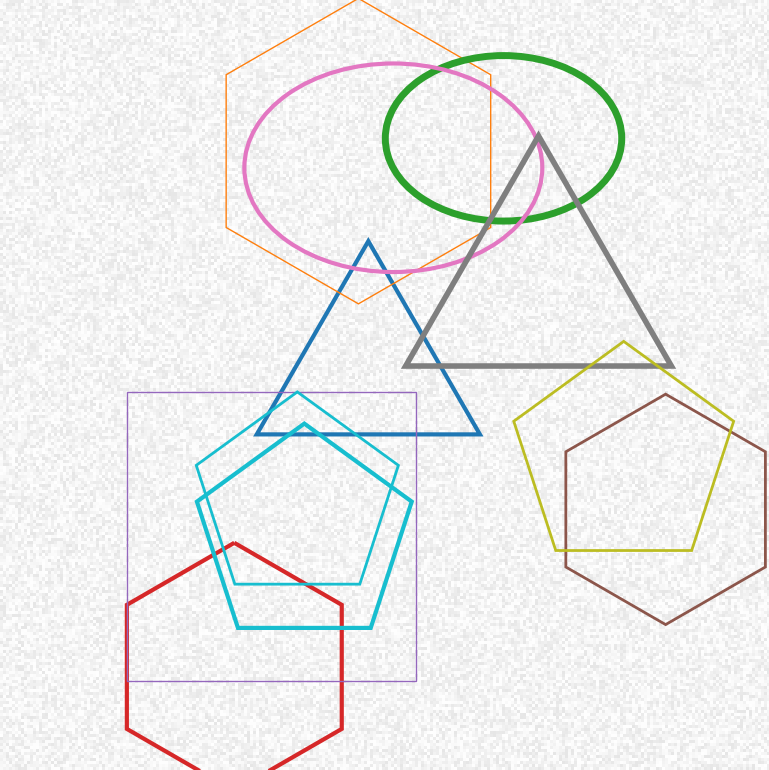[{"shape": "triangle", "thickness": 1.5, "radius": 0.84, "center": [0.478, 0.52]}, {"shape": "hexagon", "thickness": 0.5, "radius": 0.99, "center": [0.465, 0.804]}, {"shape": "oval", "thickness": 2.5, "radius": 0.77, "center": [0.654, 0.82]}, {"shape": "hexagon", "thickness": 1.5, "radius": 0.81, "center": [0.304, 0.134]}, {"shape": "square", "thickness": 0.5, "radius": 0.94, "center": [0.353, 0.303]}, {"shape": "hexagon", "thickness": 1, "radius": 0.75, "center": [0.864, 0.338]}, {"shape": "oval", "thickness": 1.5, "radius": 0.97, "center": [0.511, 0.782]}, {"shape": "triangle", "thickness": 2, "radius": 1.0, "center": [0.699, 0.624]}, {"shape": "pentagon", "thickness": 1, "radius": 0.75, "center": [0.81, 0.407]}, {"shape": "pentagon", "thickness": 1, "radius": 0.69, "center": [0.386, 0.353]}, {"shape": "pentagon", "thickness": 1.5, "radius": 0.73, "center": [0.395, 0.303]}]